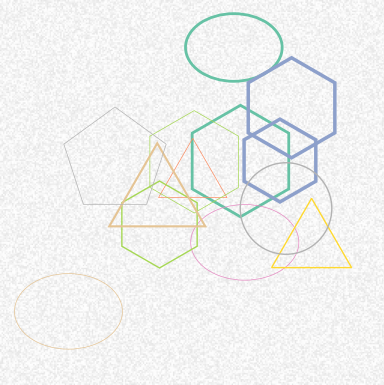[{"shape": "hexagon", "thickness": 2, "radius": 0.72, "center": [0.625, 0.582]}, {"shape": "oval", "thickness": 2, "radius": 0.63, "center": [0.607, 0.877]}, {"shape": "triangle", "thickness": 0.5, "radius": 0.51, "center": [0.501, 0.538]}, {"shape": "hexagon", "thickness": 2.5, "radius": 0.54, "center": [0.727, 0.583]}, {"shape": "hexagon", "thickness": 2.5, "radius": 0.65, "center": [0.757, 0.72]}, {"shape": "oval", "thickness": 0.5, "radius": 0.7, "center": [0.636, 0.371]}, {"shape": "hexagon", "thickness": 1, "radius": 0.56, "center": [0.414, 0.417]}, {"shape": "hexagon", "thickness": 0.5, "radius": 0.66, "center": [0.504, 0.58]}, {"shape": "triangle", "thickness": 1, "radius": 0.6, "center": [0.809, 0.365]}, {"shape": "oval", "thickness": 0.5, "radius": 0.7, "center": [0.178, 0.191]}, {"shape": "triangle", "thickness": 1.5, "radius": 0.72, "center": [0.408, 0.484]}, {"shape": "pentagon", "thickness": 0.5, "radius": 0.7, "center": [0.299, 0.582]}, {"shape": "circle", "thickness": 1, "radius": 0.59, "center": [0.743, 0.458]}]